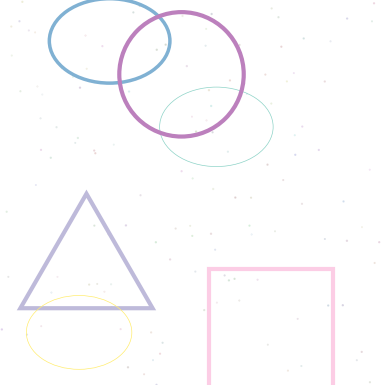[{"shape": "oval", "thickness": 0.5, "radius": 0.74, "center": [0.562, 0.671]}, {"shape": "triangle", "thickness": 3, "radius": 0.99, "center": [0.225, 0.299]}, {"shape": "oval", "thickness": 2.5, "radius": 0.78, "center": [0.285, 0.894]}, {"shape": "square", "thickness": 3, "radius": 0.81, "center": [0.703, 0.141]}, {"shape": "circle", "thickness": 3, "radius": 0.81, "center": [0.471, 0.807]}, {"shape": "oval", "thickness": 0.5, "radius": 0.68, "center": [0.205, 0.137]}]